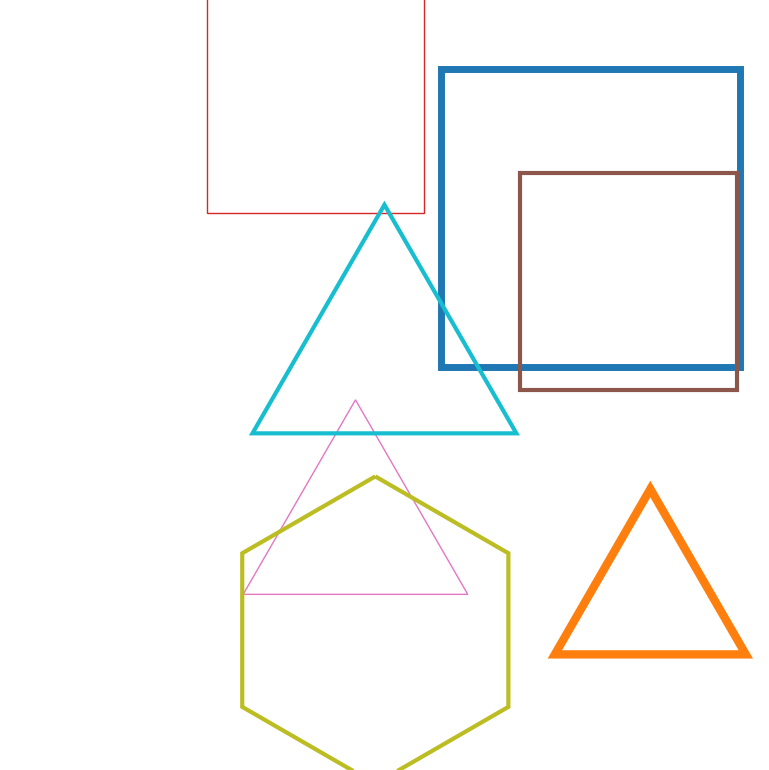[{"shape": "square", "thickness": 2.5, "radius": 0.97, "center": [0.767, 0.717]}, {"shape": "triangle", "thickness": 3, "radius": 0.72, "center": [0.845, 0.222]}, {"shape": "square", "thickness": 0.5, "radius": 0.71, "center": [0.41, 0.864]}, {"shape": "square", "thickness": 1.5, "radius": 0.71, "center": [0.816, 0.635]}, {"shape": "triangle", "thickness": 0.5, "radius": 0.84, "center": [0.462, 0.312]}, {"shape": "hexagon", "thickness": 1.5, "radius": 1.0, "center": [0.487, 0.182]}, {"shape": "triangle", "thickness": 1.5, "radius": 0.99, "center": [0.499, 0.536]}]